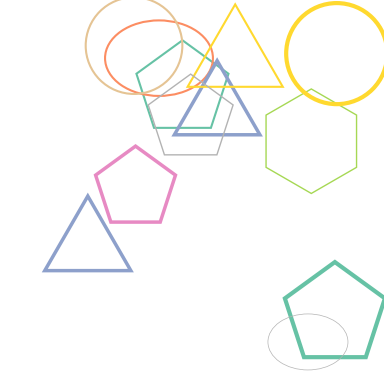[{"shape": "pentagon", "thickness": 3, "radius": 0.68, "center": [0.87, 0.183]}, {"shape": "pentagon", "thickness": 1.5, "radius": 0.63, "center": [0.474, 0.77]}, {"shape": "oval", "thickness": 1.5, "radius": 0.7, "center": [0.413, 0.849]}, {"shape": "triangle", "thickness": 2.5, "radius": 0.65, "center": [0.228, 0.362]}, {"shape": "triangle", "thickness": 2.5, "radius": 0.64, "center": [0.564, 0.714]}, {"shape": "pentagon", "thickness": 2.5, "radius": 0.55, "center": [0.352, 0.511]}, {"shape": "hexagon", "thickness": 1, "radius": 0.68, "center": [0.809, 0.633]}, {"shape": "circle", "thickness": 3, "radius": 0.66, "center": [0.875, 0.861]}, {"shape": "triangle", "thickness": 1.5, "radius": 0.71, "center": [0.611, 0.846]}, {"shape": "circle", "thickness": 1.5, "radius": 0.63, "center": [0.348, 0.881]}, {"shape": "oval", "thickness": 0.5, "radius": 0.52, "center": [0.8, 0.112]}, {"shape": "pentagon", "thickness": 1, "radius": 0.58, "center": [0.495, 0.692]}]